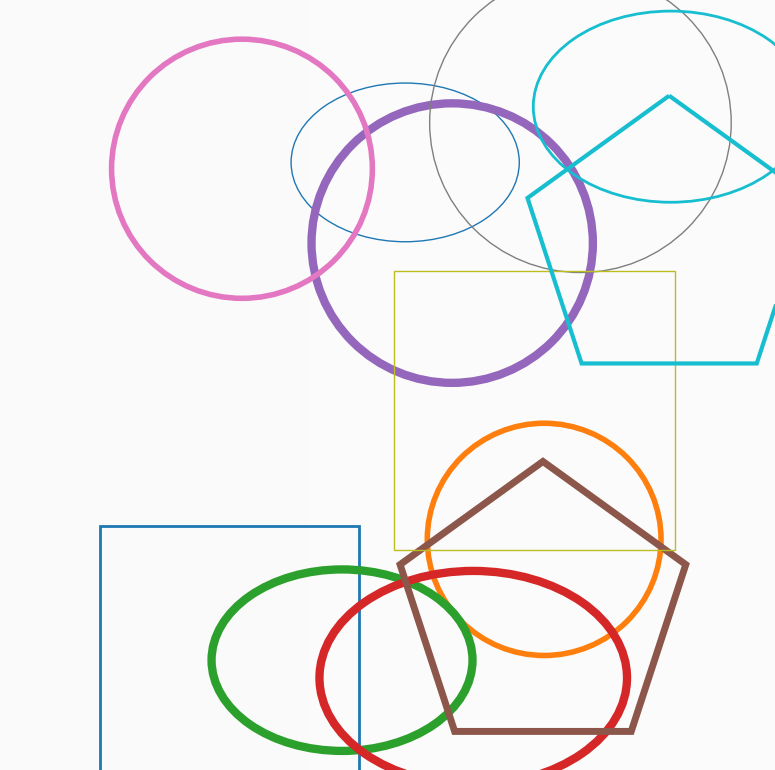[{"shape": "oval", "thickness": 0.5, "radius": 0.74, "center": [0.523, 0.789]}, {"shape": "square", "thickness": 1, "radius": 0.83, "center": [0.296, 0.15]}, {"shape": "circle", "thickness": 2, "radius": 0.75, "center": [0.702, 0.3]}, {"shape": "oval", "thickness": 3, "radius": 0.84, "center": [0.441, 0.143]}, {"shape": "oval", "thickness": 3, "radius": 0.99, "center": [0.611, 0.12]}, {"shape": "circle", "thickness": 3, "radius": 0.91, "center": [0.583, 0.684]}, {"shape": "pentagon", "thickness": 2.5, "radius": 0.97, "center": [0.701, 0.207]}, {"shape": "circle", "thickness": 2, "radius": 0.84, "center": [0.312, 0.781]}, {"shape": "circle", "thickness": 0.5, "radius": 0.97, "center": [0.749, 0.841]}, {"shape": "square", "thickness": 0.5, "radius": 0.9, "center": [0.69, 0.467]}, {"shape": "oval", "thickness": 1, "radius": 0.89, "center": [0.865, 0.861]}, {"shape": "pentagon", "thickness": 1.5, "radius": 0.96, "center": [0.863, 0.683]}]